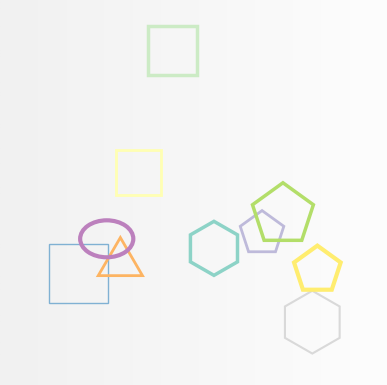[{"shape": "hexagon", "thickness": 2.5, "radius": 0.35, "center": [0.552, 0.355]}, {"shape": "square", "thickness": 2, "radius": 0.29, "center": [0.357, 0.552]}, {"shape": "pentagon", "thickness": 2, "radius": 0.3, "center": [0.676, 0.394]}, {"shape": "square", "thickness": 1, "radius": 0.38, "center": [0.203, 0.29]}, {"shape": "triangle", "thickness": 2, "radius": 0.33, "center": [0.311, 0.317]}, {"shape": "pentagon", "thickness": 2.5, "radius": 0.41, "center": [0.73, 0.443]}, {"shape": "hexagon", "thickness": 1.5, "radius": 0.41, "center": [0.806, 0.163]}, {"shape": "oval", "thickness": 3, "radius": 0.34, "center": [0.275, 0.38]}, {"shape": "square", "thickness": 2.5, "radius": 0.32, "center": [0.444, 0.868]}, {"shape": "pentagon", "thickness": 3, "radius": 0.32, "center": [0.819, 0.299]}]